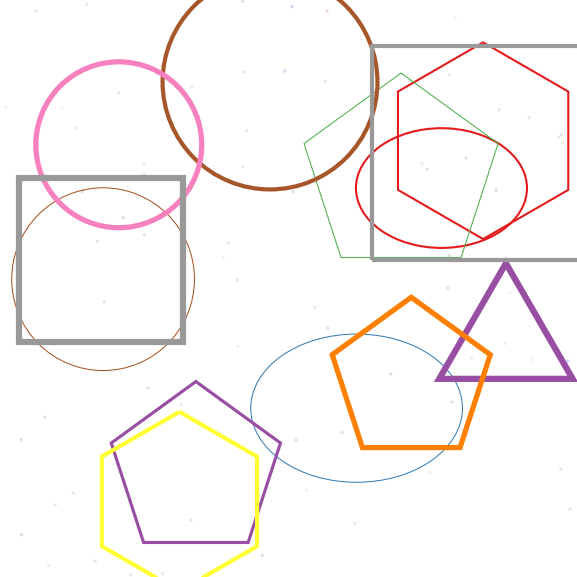[{"shape": "oval", "thickness": 1, "radius": 0.74, "center": [0.764, 0.673]}, {"shape": "hexagon", "thickness": 1, "radius": 0.85, "center": [0.837, 0.755]}, {"shape": "oval", "thickness": 0.5, "radius": 0.92, "center": [0.618, 0.292]}, {"shape": "pentagon", "thickness": 0.5, "radius": 0.88, "center": [0.694, 0.696]}, {"shape": "pentagon", "thickness": 1.5, "radius": 0.77, "center": [0.339, 0.184]}, {"shape": "triangle", "thickness": 3, "radius": 0.67, "center": [0.876, 0.41]}, {"shape": "pentagon", "thickness": 2.5, "radius": 0.72, "center": [0.712, 0.34]}, {"shape": "hexagon", "thickness": 2, "radius": 0.78, "center": [0.311, 0.131]}, {"shape": "circle", "thickness": 2, "radius": 0.93, "center": [0.468, 0.857]}, {"shape": "circle", "thickness": 0.5, "radius": 0.79, "center": [0.179, 0.516]}, {"shape": "circle", "thickness": 2.5, "radius": 0.72, "center": [0.206, 0.748]}, {"shape": "square", "thickness": 3, "radius": 0.71, "center": [0.175, 0.549]}, {"shape": "square", "thickness": 2, "radius": 0.93, "center": [0.829, 0.735]}]